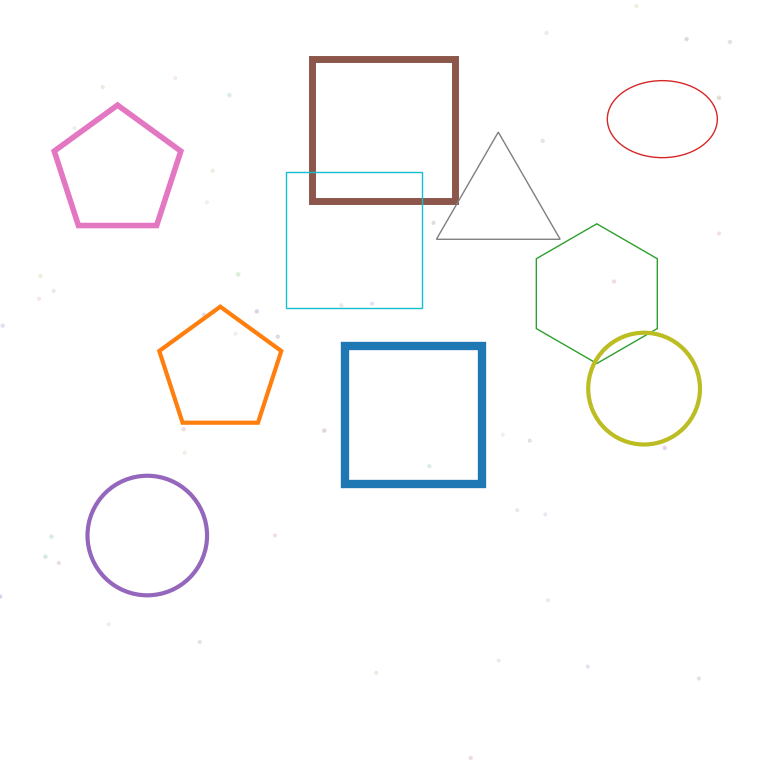[{"shape": "square", "thickness": 3, "radius": 0.45, "center": [0.537, 0.461]}, {"shape": "pentagon", "thickness": 1.5, "radius": 0.42, "center": [0.286, 0.518]}, {"shape": "hexagon", "thickness": 0.5, "radius": 0.45, "center": [0.775, 0.619]}, {"shape": "oval", "thickness": 0.5, "radius": 0.36, "center": [0.86, 0.845]}, {"shape": "circle", "thickness": 1.5, "radius": 0.39, "center": [0.191, 0.304]}, {"shape": "square", "thickness": 2.5, "radius": 0.46, "center": [0.498, 0.831]}, {"shape": "pentagon", "thickness": 2, "radius": 0.43, "center": [0.153, 0.777]}, {"shape": "triangle", "thickness": 0.5, "radius": 0.46, "center": [0.647, 0.736]}, {"shape": "circle", "thickness": 1.5, "radius": 0.36, "center": [0.836, 0.495]}, {"shape": "square", "thickness": 0.5, "radius": 0.44, "center": [0.46, 0.688]}]